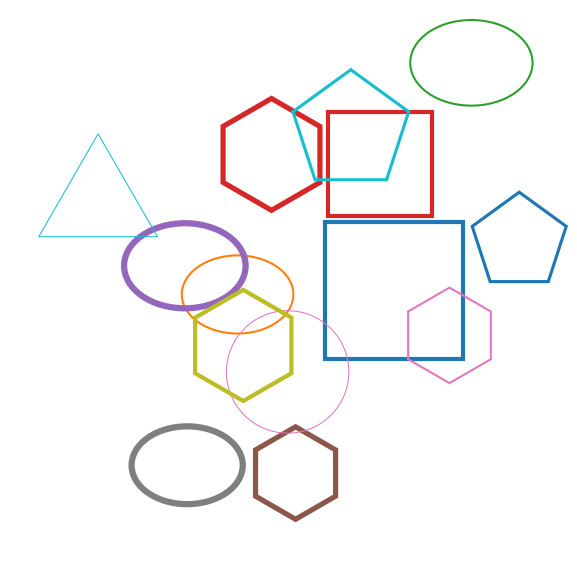[{"shape": "square", "thickness": 2, "radius": 0.6, "center": [0.683, 0.496]}, {"shape": "pentagon", "thickness": 1.5, "radius": 0.43, "center": [0.899, 0.581]}, {"shape": "oval", "thickness": 1, "radius": 0.48, "center": [0.411, 0.489]}, {"shape": "oval", "thickness": 1, "radius": 0.53, "center": [0.816, 0.89]}, {"shape": "hexagon", "thickness": 2.5, "radius": 0.48, "center": [0.47, 0.732]}, {"shape": "square", "thickness": 2, "radius": 0.45, "center": [0.657, 0.715]}, {"shape": "oval", "thickness": 3, "radius": 0.53, "center": [0.32, 0.539]}, {"shape": "hexagon", "thickness": 2.5, "radius": 0.4, "center": [0.512, 0.18]}, {"shape": "circle", "thickness": 0.5, "radius": 0.53, "center": [0.498, 0.355]}, {"shape": "hexagon", "thickness": 1, "radius": 0.41, "center": [0.778, 0.418]}, {"shape": "oval", "thickness": 3, "radius": 0.48, "center": [0.324, 0.194]}, {"shape": "hexagon", "thickness": 2, "radius": 0.48, "center": [0.421, 0.401]}, {"shape": "triangle", "thickness": 0.5, "radius": 0.59, "center": [0.17, 0.649]}, {"shape": "pentagon", "thickness": 1.5, "radius": 0.53, "center": [0.607, 0.773]}]